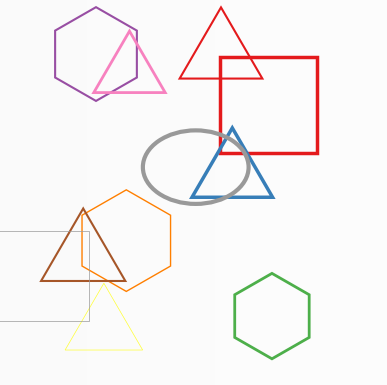[{"shape": "triangle", "thickness": 1.5, "radius": 0.62, "center": [0.57, 0.858]}, {"shape": "square", "thickness": 2.5, "radius": 0.62, "center": [0.693, 0.727]}, {"shape": "triangle", "thickness": 2.5, "radius": 0.6, "center": [0.599, 0.548]}, {"shape": "hexagon", "thickness": 2, "radius": 0.55, "center": [0.702, 0.179]}, {"shape": "hexagon", "thickness": 1.5, "radius": 0.61, "center": [0.248, 0.86]}, {"shape": "hexagon", "thickness": 1, "radius": 0.66, "center": [0.326, 0.375]}, {"shape": "triangle", "thickness": 0.5, "radius": 0.58, "center": [0.268, 0.149]}, {"shape": "triangle", "thickness": 1.5, "radius": 0.63, "center": [0.215, 0.333]}, {"shape": "triangle", "thickness": 2, "radius": 0.53, "center": [0.334, 0.813]}, {"shape": "square", "thickness": 0.5, "radius": 0.58, "center": [0.114, 0.283]}, {"shape": "oval", "thickness": 3, "radius": 0.68, "center": [0.505, 0.566]}]